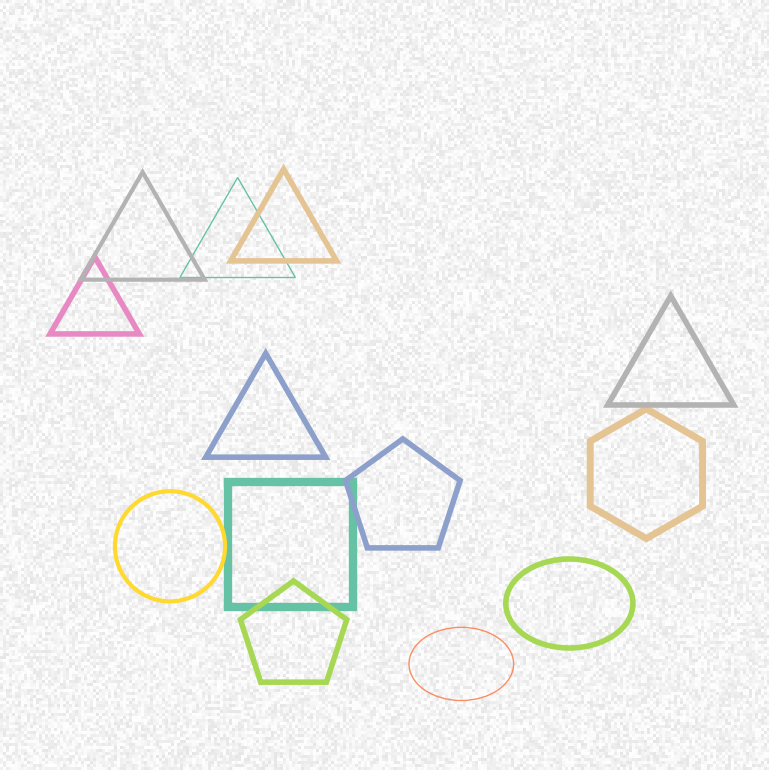[{"shape": "triangle", "thickness": 0.5, "radius": 0.43, "center": [0.309, 0.683]}, {"shape": "square", "thickness": 3, "radius": 0.41, "center": [0.377, 0.293]}, {"shape": "oval", "thickness": 0.5, "radius": 0.34, "center": [0.599, 0.138]}, {"shape": "pentagon", "thickness": 2, "radius": 0.39, "center": [0.523, 0.352]}, {"shape": "triangle", "thickness": 2, "radius": 0.45, "center": [0.345, 0.451]}, {"shape": "triangle", "thickness": 2, "radius": 0.33, "center": [0.123, 0.6]}, {"shape": "oval", "thickness": 2, "radius": 0.41, "center": [0.739, 0.216]}, {"shape": "pentagon", "thickness": 2, "radius": 0.36, "center": [0.381, 0.173]}, {"shape": "circle", "thickness": 1.5, "radius": 0.36, "center": [0.221, 0.291]}, {"shape": "triangle", "thickness": 2, "radius": 0.4, "center": [0.368, 0.701]}, {"shape": "hexagon", "thickness": 2.5, "radius": 0.42, "center": [0.839, 0.385]}, {"shape": "triangle", "thickness": 2, "radius": 0.47, "center": [0.871, 0.521]}, {"shape": "triangle", "thickness": 1.5, "radius": 0.47, "center": [0.185, 0.683]}]